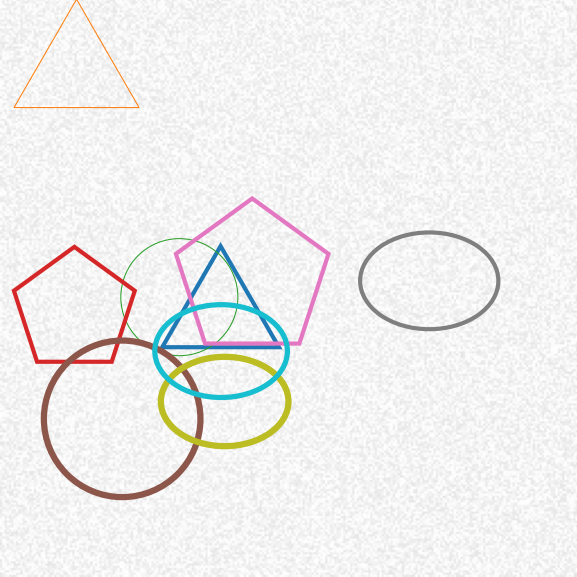[{"shape": "triangle", "thickness": 2, "radius": 0.58, "center": [0.382, 0.456]}, {"shape": "triangle", "thickness": 0.5, "radius": 0.63, "center": [0.133, 0.875]}, {"shape": "circle", "thickness": 0.5, "radius": 0.51, "center": [0.311, 0.485]}, {"shape": "pentagon", "thickness": 2, "radius": 0.55, "center": [0.129, 0.462]}, {"shape": "circle", "thickness": 3, "radius": 0.68, "center": [0.212, 0.274]}, {"shape": "pentagon", "thickness": 2, "radius": 0.69, "center": [0.437, 0.517]}, {"shape": "oval", "thickness": 2, "radius": 0.6, "center": [0.743, 0.513]}, {"shape": "oval", "thickness": 3, "radius": 0.55, "center": [0.389, 0.304]}, {"shape": "oval", "thickness": 2.5, "radius": 0.57, "center": [0.383, 0.391]}]